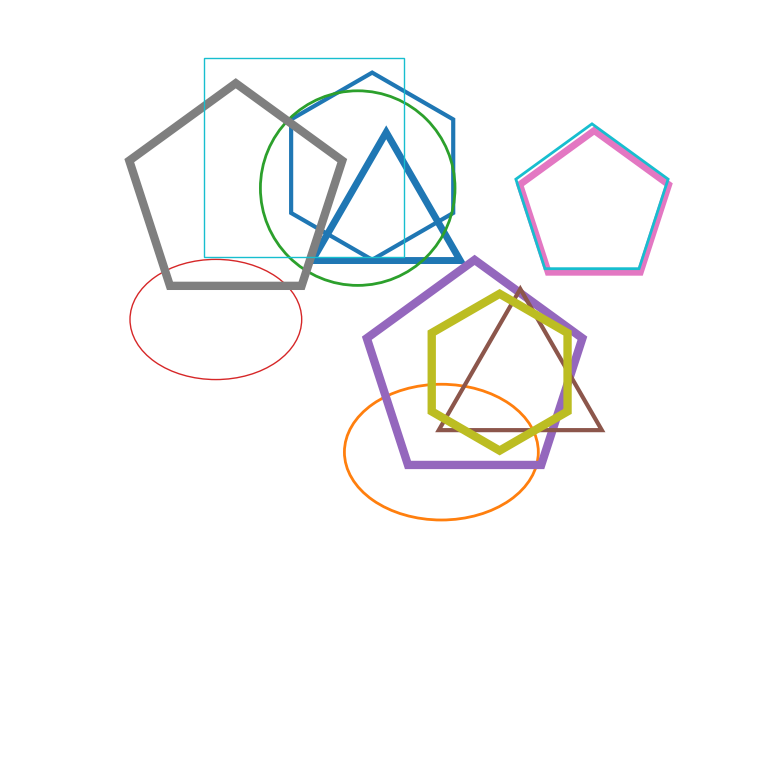[{"shape": "triangle", "thickness": 2.5, "radius": 0.56, "center": [0.502, 0.717]}, {"shape": "hexagon", "thickness": 1.5, "radius": 0.61, "center": [0.483, 0.784]}, {"shape": "oval", "thickness": 1, "radius": 0.63, "center": [0.573, 0.413]}, {"shape": "circle", "thickness": 1, "radius": 0.63, "center": [0.465, 0.756]}, {"shape": "oval", "thickness": 0.5, "radius": 0.56, "center": [0.28, 0.585]}, {"shape": "pentagon", "thickness": 3, "radius": 0.74, "center": [0.616, 0.515]}, {"shape": "triangle", "thickness": 1.5, "radius": 0.61, "center": [0.676, 0.502]}, {"shape": "pentagon", "thickness": 2.5, "radius": 0.51, "center": [0.772, 0.729]}, {"shape": "pentagon", "thickness": 3, "radius": 0.73, "center": [0.306, 0.746]}, {"shape": "hexagon", "thickness": 3, "radius": 0.51, "center": [0.649, 0.517]}, {"shape": "square", "thickness": 0.5, "radius": 0.65, "center": [0.395, 0.795]}, {"shape": "pentagon", "thickness": 1, "radius": 0.52, "center": [0.769, 0.735]}]